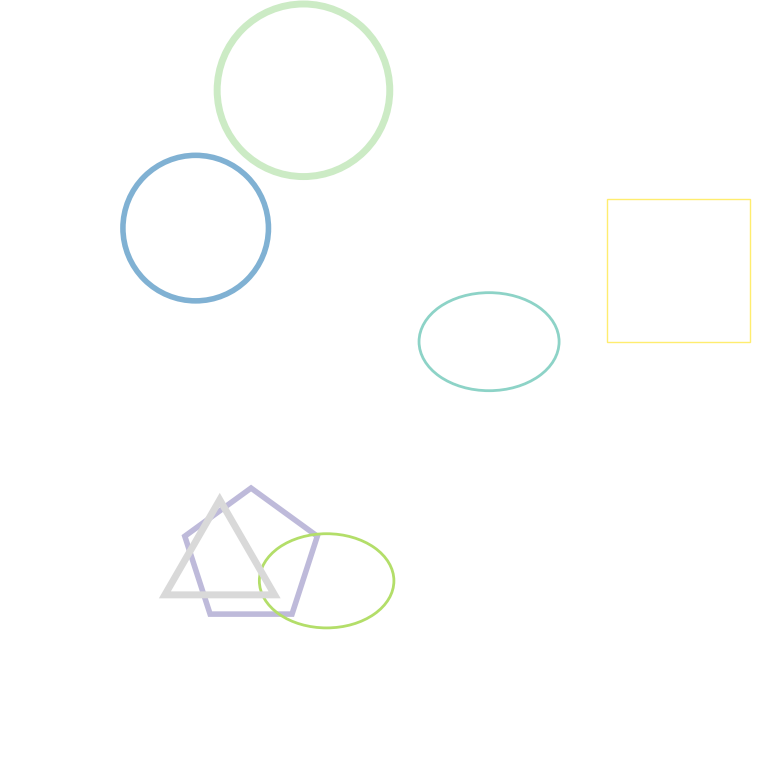[{"shape": "oval", "thickness": 1, "radius": 0.45, "center": [0.635, 0.556]}, {"shape": "pentagon", "thickness": 2, "radius": 0.45, "center": [0.326, 0.276]}, {"shape": "circle", "thickness": 2, "radius": 0.47, "center": [0.254, 0.704]}, {"shape": "oval", "thickness": 1, "radius": 0.44, "center": [0.424, 0.246]}, {"shape": "triangle", "thickness": 2.5, "radius": 0.41, "center": [0.285, 0.269]}, {"shape": "circle", "thickness": 2.5, "radius": 0.56, "center": [0.394, 0.883]}, {"shape": "square", "thickness": 0.5, "radius": 0.46, "center": [0.881, 0.649]}]